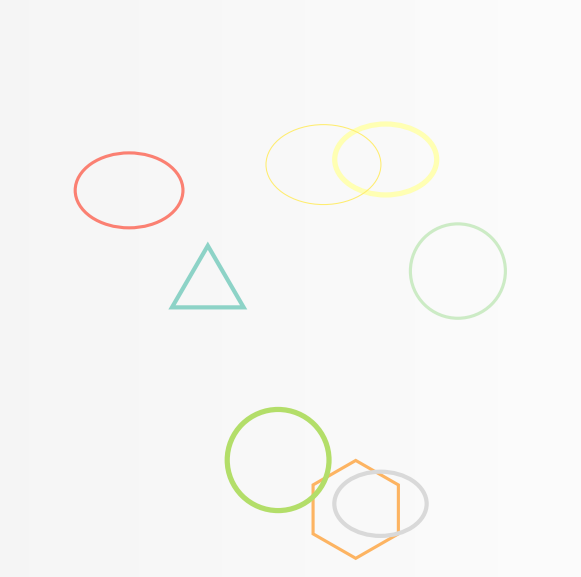[{"shape": "triangle", "thickness": 2, "radius": 0.36, "center": [0.358, 0.502]}, {"shape": "oval", "thickness": 2.5, "radius": 0.44, "center": [0.664, 0.723]}, {"shape": "oval", "thickness": 1.5, "radius": 0.46, "center": [0.222, 0.67]}, {"shape": "hexagon", "thickness": 1.5, "radius": 0.42, "center": [0.612, 0.117]}, {"shape": "circle", "thickness": 2.5, "radius": 0.44, "center": [0.478, 0.203]}, {"shape": "oval", "thickness": 2, "radius": 0.4, "center": [0.655, 0.127]}, {"shape": "circle", "thickness": 1.5, "radius": 0.41, "center": [0.788, 0.53]}, {"shape": "oval", "thickness": 0.5, "radius": 0.49, "center": [0.556, 0.714]}]